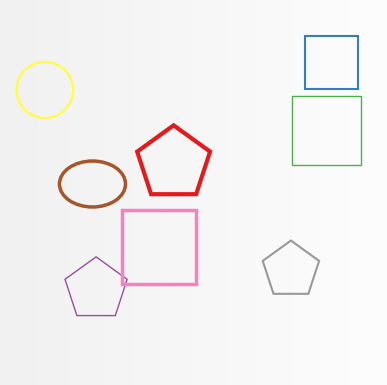[{"shape": "pentagon", "thickness": 3, "radius": 0.49, "center": [0.448, 0.576]}, {"shape": "square", "thickness": 1.5, "radius": 0.35, "center": [0.855, 0.837]}, {"shape": "square", "thickness": 1, "radius": 0.45, "center": [0.843, 0.661]}, {"shape": "pentagon", "thickness": 1, "radius": 0.42, "center": [0.248, 0.248]}, {"shape": "circle", "thickness": 1.5, "radius": 0.36, "center": [0.116, 0.766]}, {"shape": "oval", "thickness": 2.5, "radius": 0.43, "center": [0.239, 0.522]}, {"shape": "square", "thickness": 2.5, "radius": 0.48, "center": [0.41, 0.357]}, {"shape": "pentagon", "thickness": 1.5, "radius": 0.38, "center": [0.751, 0.299]}]